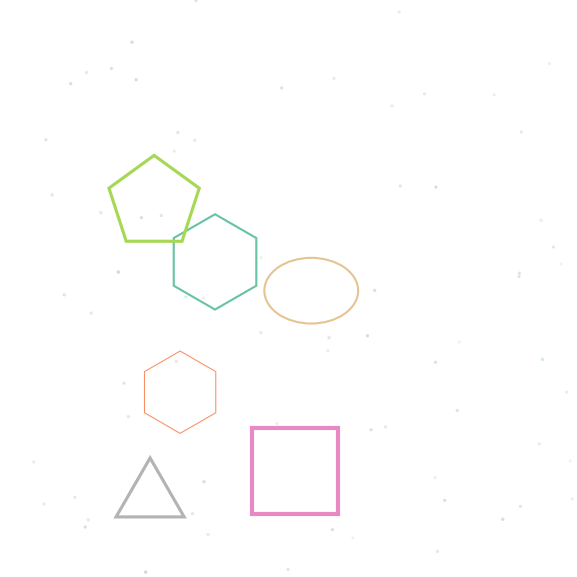[{"shape": "hexagon", "thickness": 1, "radius": 0.41, "center": [0.372, 0.546]}, {"shape": "hexagon", "thickness": 0.5, "radius": 0.36, "center": [0.312, 0.32]}, {"shape": "square", "thickness": 2, "radius": 0.37, "center": [0.511, 0.184]}, {"shape": "pentagon", "thickness": 1.5, "radius": 0.41, "center": [0.267, 0.648]}, {"shape": "oval", "thickness": 1, "radius": 0.41, "center": [0.539, 0.496]}, {"shape": "triangle", "thickness": 1.5, "radius": 0.34, "center": [0.26, 0.138]}]